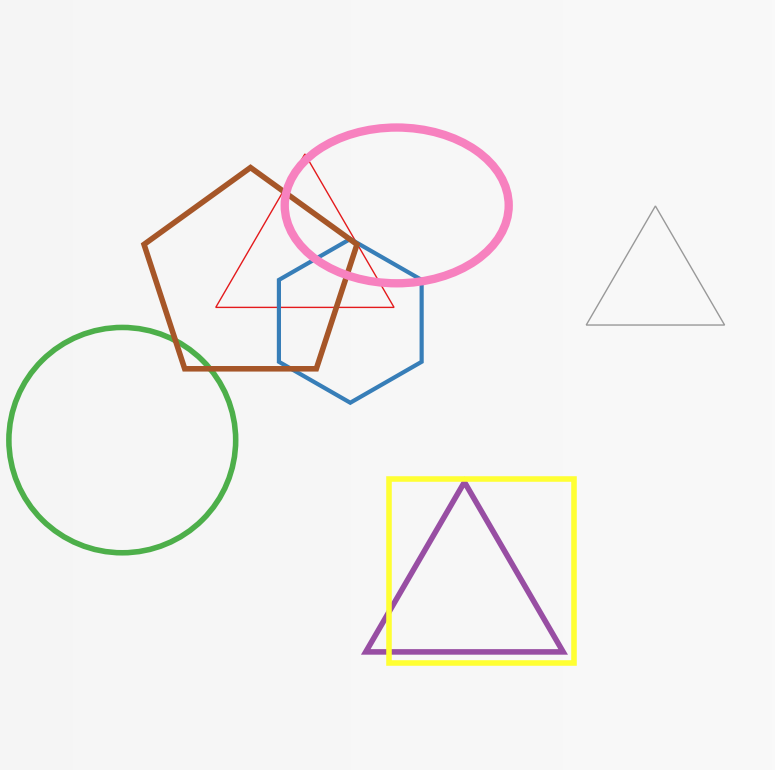[{"shape": "triangle", "thickness": 0.5, "radius": 0.66, "center": [0.393, 0.667]}, {"shape": "hexagon", "thickness": 1.5, "radius": 0.53, "center": [0.452, 0.583]}, {"shape": "circle", "thickness": 2, "radius": 0.73, "center": [0.158, 0.428]}, {"shape": "triangle", "thickness": 2, "radius": 0.74, "center": [0.599, 0.227]}, {"shape": "square", "thickness": 2, "radius": 0.6, "center": [0.621, 0.258]}, {"shape": "pentagon", "thickness": 2, "radius": 0.72, "center": [0.323, 0.638]}, {"shape": "oval", "thickness": 3, "radius": 0.72, "center": [0.512, 0.733]}, {"shape": "triangle", "thickness": 0.5, "radius": 0.52, "center": [0.846, 0.629]}]